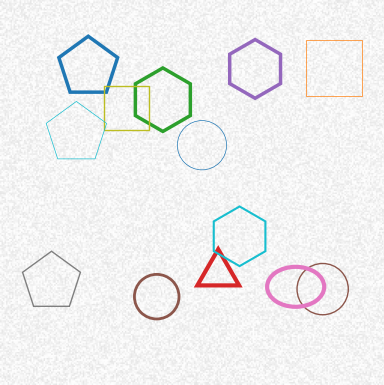[{"shape": "pentagon", "thickness": 2.5, "radius": 0.4, "center": [0.229, 0.826]}, {"shape": "circle", "thickness": 0.5, "radius": 0.32, "center": [0.525, 0.623]}, {"shape": "square", "thickness": 0.5, "radius": 0.36, "center": [0.868, 0.823]}, {"shape": "hexagon", "thickness": 2.5, "radius": 0.41, "center": [0.423, 0.741]}, {"shape": "triangle", "thickness": 3, "radius": 0.31, "center": [0.567, 0.29]}, {"shape": "hexagon", "thickness": 2.5, "radius": 0.38, "center": [0.663, 0.821]}, {"shape": "circle", "thickness": 1, "radius": 0.33, "center": [0.838, 0.249]}, {"shape": "circle", "thickness": 2, "radius": 0.29, "center": [0.407, 0.229]}, {"shape": "oval", "thickness": 3, "radius": 0.37, "center": [0.768, 0.255]}, {"shape": "pentagon", "thickness": 1, "radius": 0.4, "center": [0.134, 0.268]}, {"shape": "square", "thickness": 1, "radius": 0.29, "center": [0.328, 0.719]}, {"shape": "pentagon", "thickness": 0.5, "radius": 0.41, "center": [0.198, 0.654]}, {"shape": "hexagon", "thickness": 1.5, "radius": 0.39, "center": [0.622, 0.386]}]